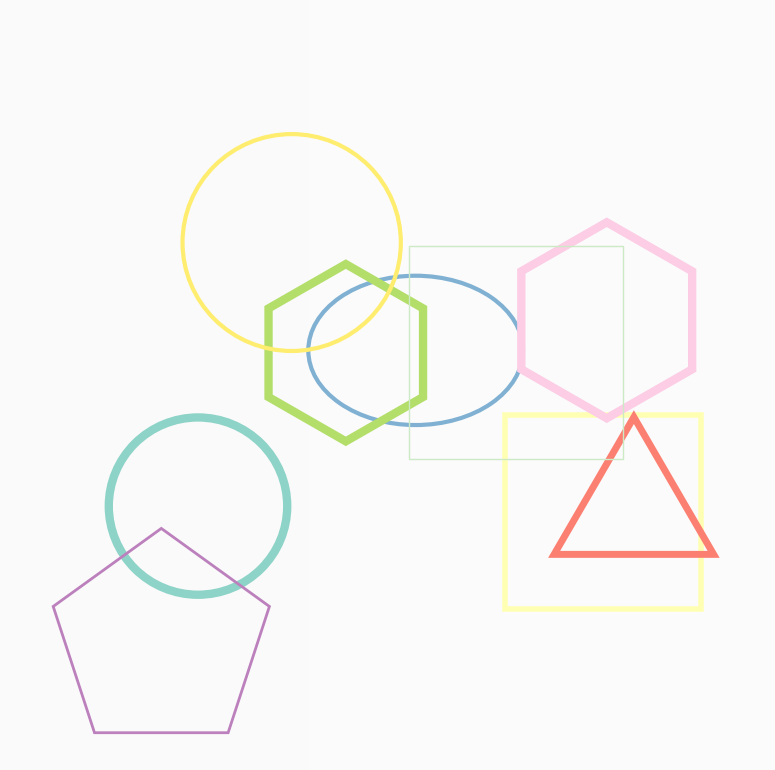[{"shape": "circle", "thickness": 3, "radius": 0.58, "center": [0.255, 0.343]}, {"shape": "square", "thickness": 2, "radius": 0.63, "center": [0.778, 0.335]}, {"shape": "triangle", "thickness": 2.5, "radius": 0.59, "center": [0.818, 0.339]}, {"shape": "oval", "thickness": 1.5, "radius": 0.69, "center": [0.536, 0.545]}, {"shape": "hexagon", "thickness": 3, "radius": 0.58, "center": [0.446, 0.542]}, {"shape": "hexagon", "thickness": 3, "radius": 0.64, "center": [0.783, 0.584]}, {"shape": "pentagon", "thickness": 1, "radius": 0.73, "center": [0.208, 0.167]}, {"shape": "square", "thickness": 0.5, "radius": 0.69, "center": [0.665, 0.542]}, {"shape": "circle", "thickness": 1.5, "radius": 0.7, "center": [0.376, 0.685]}]